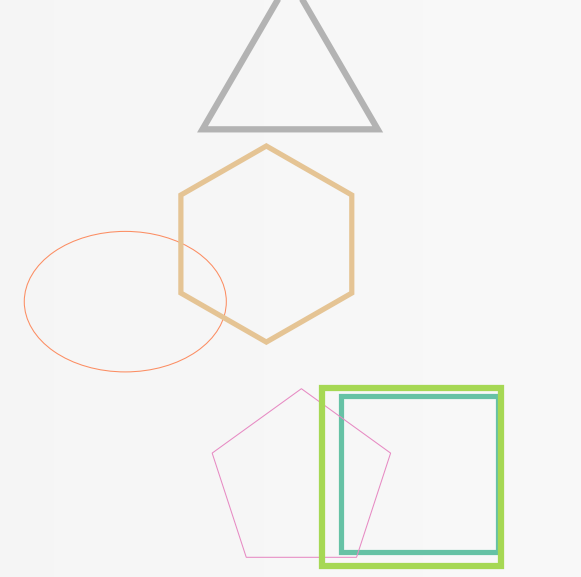[{"shape": "square", "thickness": 2.5, "radius": 0.67, "center": [0.722, 0.179]}, {"shape": "oval", "thickness": 0.5, "radius": 0.87, "center": [0.216, 0.477]}, {"shape": "pentagon", "thickness": 0.5, "radius": 0.81, "center": [0.519, 0.165]}, {"shape": "square", "thickness": 3, "radius": 0.77, "center": [0.708, 0.172]}, {"shape": "hexagon", "thickness": 2.5, "radius": 0.85, "center": [0.458, 0.577]}, {"shape": "triangle", "thickness": 3, "radius": 0.87, "center": [0.499, 0.862]}]